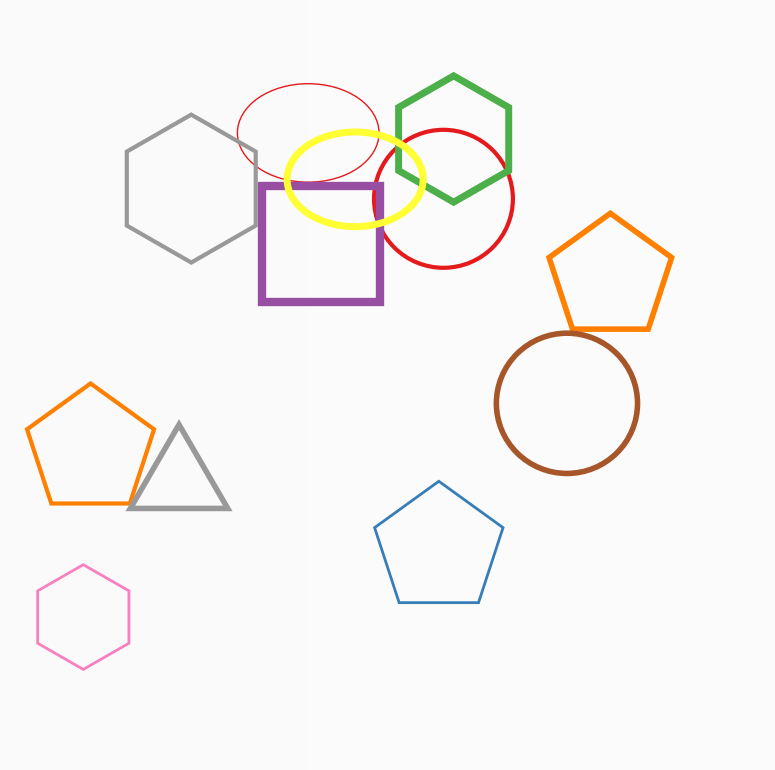[{"shape": "oval", "thickness": 0.5, "radius": 0.46, "center": [0.398, 0.827]}, {"shape": "circle", "thickness": 1.5, "radius": 0.45, "center": [0.572, 0.742]}, {"shape": "pentagon", "thickness": 1, "radius": 0.44, "center": [0.566, 0.288]}, {"shape": "hexagon", "thickness": 2.5, "radius": 0.41, "center": [0.585, 0.819]}, {"shape": "square", "thickness": 3, "radius": 0.38, "center": [0.414, 0.683]}, {"shape": "pentagon", "thickness": 1.5, "radius": 0.43, "center": [0.117, 0.416]}, {"shape": "pentagon", "thickness": 2, "radius": 0.42, "center": [0.788, 0.64]}, {"shape": "oval", "thickness": 2.5, "radius": 0.44, "center": [0.458, 0.767]}, {"shape": "circle", "thickness": 2, "radius": 0.46, "center": [0.732, 0.476]}, {"shape": "hexagon", "thickness": 1, "radius": 0.34, "center": [0.107, 0.199]}, {"shape": "triangle", "thickness": 2, "radius": 0.36, "center": [0.231, 0.376]}, {"shape": "hexagon", "thickness": 1.5, "radius": 0.48, "center": [0.247, 0.755]}]